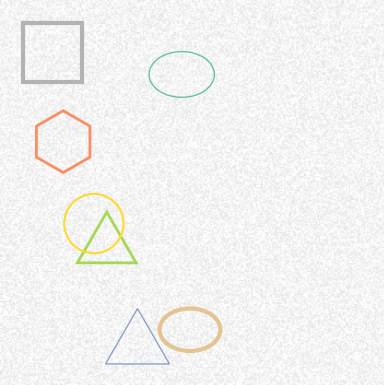[{"shape": "oval", "thickness": 1, "radius": 0.42, "center": [0.472, 0.807]}, {"shape": "hexagon", "thickness": 2, "radius": 0.4, "center": [0.164, 0.632]}, {"shape": "triangle", "thickness": 1, "radius": 0.48, "center": [0.357, 0.103]}, {"shape": "triangle", "thickness": 2, "radius": 0.44, "center": [0.277, 0.361]}, {"shape": "circle", "thickness": 1.5, "radius": 0.39, "center": [0.244, 0.419]}, {"shape": "oval", "thickness": 3, "radius": 0.39, "center": [0.493, 0.144]}, {"shape": "square", "thickness": 3, "radius": 0.38, "center": [0.136, 0.863]}]